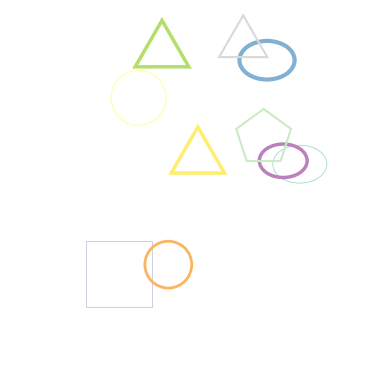[{"shape": "oval", "thickness": 0.5, "radius": 0.35, "center": [0.779, 0.574]}, {"shape": "circle", "thickness": 1, "radius": 0.36, "center": [0.36, 0.746]}, {"shape": "square", "thickness": 0.5, "radius": 0.43, "center": [0.31, 0.289]}, {"shape": "oval", "thickness": 3, "radius": 0.36, "center": [0.694, 0.844]}, {"shape": "circle", "thickness": 2, "radius": 0.3, "center": [0.437, 0.313]}, {"shape": "triangle", "thickness": 2.5, "radius": 0.4, "center": [0.421, 0.867]}, {"shape": "triangle", "thickness": 1.5, "radius": 0.36, "center": [0.632, 0.888]}, {"shape": "oval", "thickness": 2.5, "radius": 0.31, "center": [0.736, 0.582]}, {"shape": "pentagon", "thickness": 1.5, "radius": 0.37, "center": [0.685, 0.642]}, {"shape": "triangle", "thickness": 2.5, "radius": 0.4, "center": [0.514, 0.59]}]